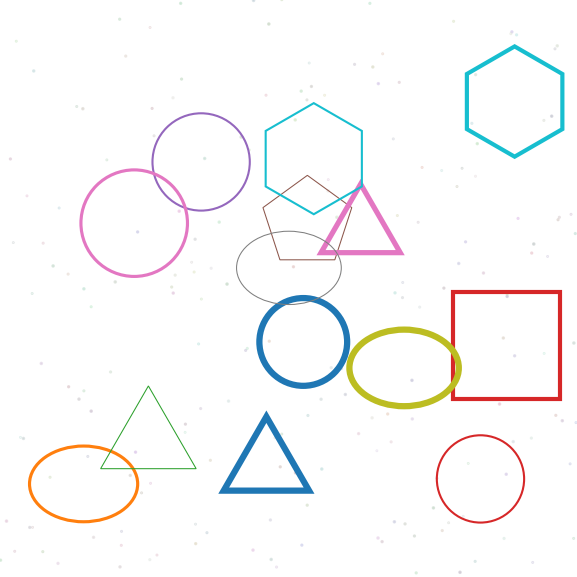[{"shape": "triangle", "thickness": 3, "radius": 0.43, "center": [0.461, 0.192]}, {"shape": "circle", "thickness": 3, "radius": 0.38, "center": [0.525, 0.407]}, {"shape": "oval", "thickness": 1.5, "radius": 0.47, "center": [0.145, 0.161]}, {"shape": "triangle", "thickness": 0.5, "radius": 0.48, "center": [0.257, 0.235]}, {"shape": "circle", "thickness": 1, "radius": 0.38, "center": [0.832, 0.17]}, {"shape": "square", "thickness": 2, "radius": 0.46, "center": [0.877, 0.401]}, {"shape": "circle", "thickness": 1, "radius": 0.42, "center": [0.348, 0.719]}, {"shape": "pentagon", "thickness": 0.5, "radius": 0.4, "center": [0.532, 0.615]}, {"shape": "circle", "thickness": 1.5, "radius": 0.46, "center": [0.232, 0.613]}, {"shape": "triangle", "thickness": 2.5, "radius": 0.4, "center": [0.624, 0.601]}, {"shape": "oval", "thickness": 0.5, "radius": 0.45, "center": [0.5, 0.535]}, {"shape": "oval", "thickness": 3, "radius": 0.47, "center": [0.7, 0.362]}, {"shape": "hexagon", "thickness": 1, "radius": 0.48, "center": [0.543, 0.724]}, {"shape": "hexagon", "thickness": 2, "radius": 0.48, "center": [0.891, 0.823]}]